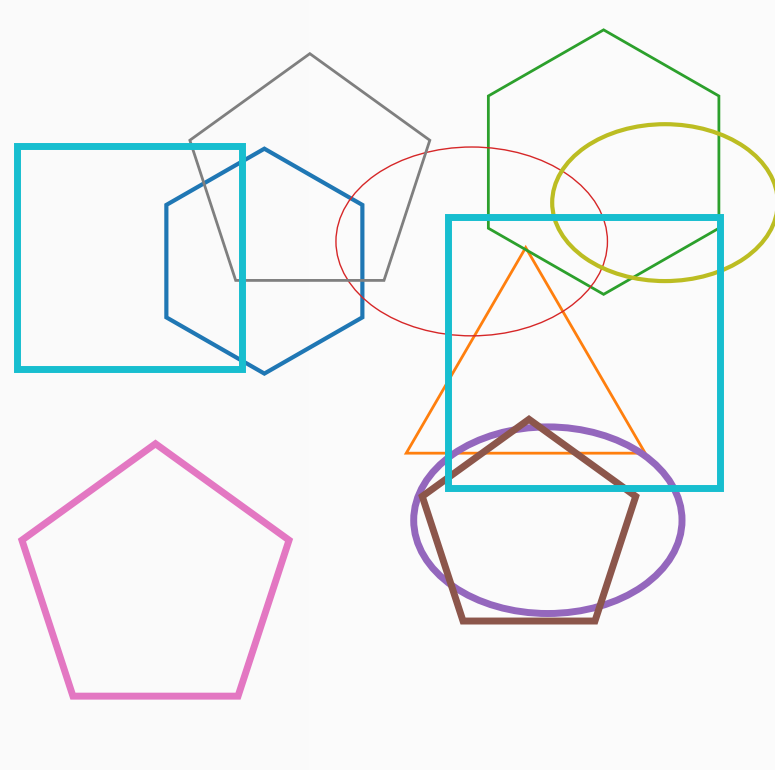[{"shape": "hexagon", "thickness": 1.5, "radius": 0.73, "center": [0.341, 0.661]}, {"shape": "triangle", "thickness": 1, "radius": 0.89, "center": [0.678, 0.5]}, {"shape": "hexagon", "thickness": 1, "radius": 0.86, "center": [0.779, 0.789]}, {"shape": "oval", "thickness": 0.5, "radius": 0.88, "center": [0.609, 0.686]}, {"shape": "oval", "thickness": 2.5, "radius": 0.87, "center": [0.707, 0.324]}, {"shape": "pentagon", "thickness": 2.5, "radius": 0.72, "center": [0.683, 0.311]}, {"shape": "pentagon", "thickness": 2.5, "radius": 0.91, "center": [0.201, 0.242]}, {"shape": "pentagon", "thickness": 1, "radius": 0.81, "center": [0.4, 0.768]}, {"shape": "oval", "thickness": 1.5, "radius": 0.73, "center": [0.858, 0.737]}, {"shape": "square", "thickness": 2.5, "radius": 0.88, "center": [0.754, 0.542]}, {"shape": "square", "thickness": 2.5, "radius": 0.73, "center": [0.167, 0.666]}]